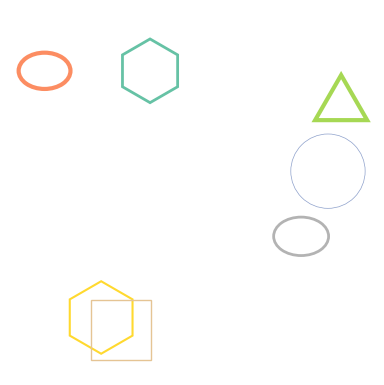[{"shape": "hexagon", "thickness": 2, "radius": 0.41, "center": [0.39, 0.816]}, {"shape": "oval", "thickness": 3, "radius": 0.34, "center": [0.116, 0.816]}, {"shape": "circle", "thickness": 0.5, "radius": 0.48, "center": [0.852, 0.555]}, {"shape": "triangle", "thickness": 3, "radius": 0.39, "center": [0.886, 0.727]}, {"shape": "hexagon", "thickness": 1.5, "radius": 0.47, "center": [0.263, 0.175]}, {"shape": "square", "thickness": 1, "radius": 0.39, "center": [0.315, 0.144]}, {"shape": "oval", "thickness": 2, "radius": 0.36, "center": [0.782, 0.386]}]